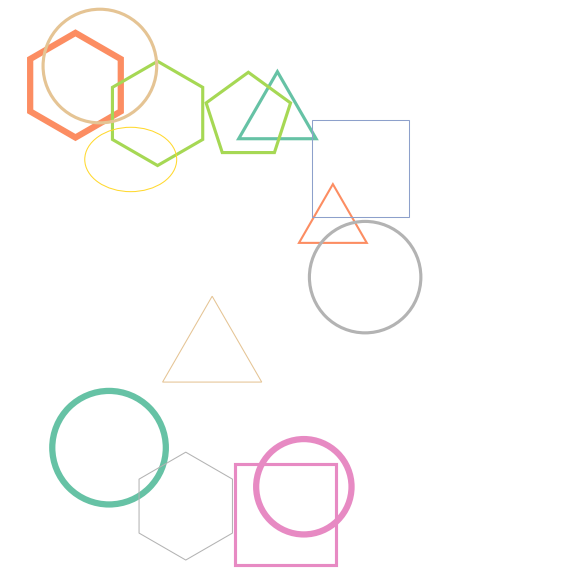[{"shape": "circle", "thickness": 3, "radius": 0.49, "center": [0.189, 0.224]}, {"shape": "triangle", "thickness": 1.5, "radius": 0.39, "center": [0.48, 0.798]}, {"shape": "triangle", "thickness": 1, "radius": 0.34, "center": [0.576, 0.612]}, {"shape": "hexagon", "thickness": 3, "radius": 0.45, "center": [0.131, 0.852]}, {"shape": "square", "thickness": 0.5, "radius": 0.42, "center": [0.624, 0.708]}, {"shape": "circle", "thickness": 3, "radius": 0.41, "center": [0.526, 0.156]}, {"shape": "square", "thickness": 1.5, "radius": 0.43, "center": [0.494, 0.108]}, {"shape": "hexagon", "thickness": 1.5, "radius": 0.45, "center": [0.273, 0.803]}, {"shape": "pentagon", "thickness": 1.5, "radius": 0.38, "center": [0.43, 0.797]}, {"shape": "oval", "thickness": 0.5, "radius": 0.4, "center": [0.226, 0.723]}, {"shape": "circle", "thickness": 1.5, "radius": 0.49, "center": [0.173, 0.885]}, {"shape": "triangle", "thickness": 0.5, "radius": 0.5, "center": [0.367, 0.387]}, {"shape": "hexagon", "thickness": 0.5, "radius": 0.47, "center": [0.322, 0.123]}, {"shape": "circle", "thickness": 1.5, "radius": 0.48, "center": [0.632, 0.519]}]